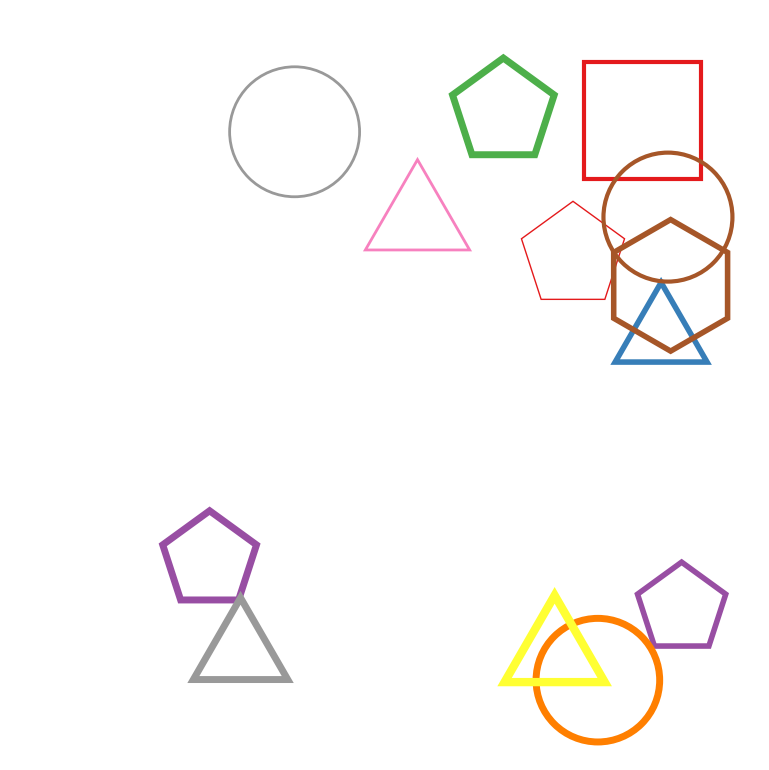[{"shape": "square", "thickness": 1.5, "radius": 0.38, "center": [0.834, 0.844]}, {"shape": "pentagon", "thickness": 0.5, "radius": 0.35, "center": [0.744, 0.668]}, {"shape": "triangle", "thickness": 2, "radius": 0.34, "center": [0.859, 0.564]}, {"shape": "pentagon", "thickness": 2.5, "radius": 0.35, "center": [0.654, 0.855]}, {"shape": "pentagon", "thickness": 2, "radius": 0.3, "center": [0.885, 0.21]}, {"shape": "pentagon", "thickness": 2.5, "radius": 0.32, "center": [0.272, 0.273]}, {"shape": "circle", "thickness": 2.5, "radius": 0.4, "center": [0.776, 0.117]}, {"shape": "triangle", "thickness": 3, "radius": 0.38, "center": [0.72, 0.152]}, {"shape": "hexagon", "thickness": 2, "radius": 0.43, "center": [0.871, 0.629]}, {"shape": "circle", "thickness": 1.5, "radius": 0.42, "center": [0.867, 0.718]}, {"shape": "triangle", "thickness": 1, "radius": 0.39, "center": [0.542, 0.714]}, {"shape": "triangle", "thickness": 2.5, "radius": 0.35, "center": [0.312, 0.153]}, {"shape": "circle", "thickness": 1, "radius": 0.42, "center": [0.383, 0.829]}]